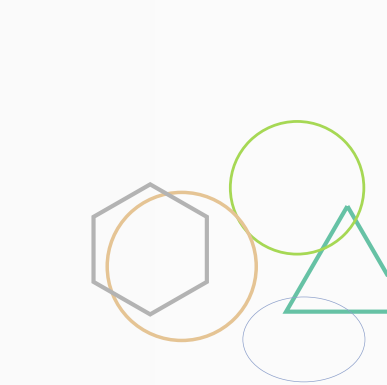[{"shape": "triangle", "thickness": 3, "radius": 0.91, "center": [0.897, 0.282]}, {"shape": "oval", "thickness": 0.5, "radius": 0.79, "center": [0.784, 0.118]}, {"shape": "circle", "thickness": 2, "radius": 0.86, "center": [0.767, 0.512]}, {"shape": "circle", "thickness": 2.5, "radius": 0.96, "center": [0.469, 0.308]}, {"shape": "hexagon", "thickness": 3, "radius": 0.84, "center": [0.388, 0.352]}]